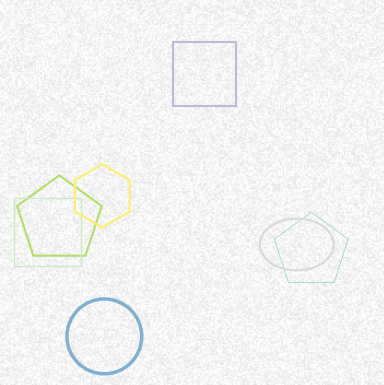[{"shape": "pentagon", "thickness": 0.5, "radius": 0.5, "center": [0.809, 0.348]}, {"shape": "square", "thickness": 1.5, "radius": 0.41, "center": [0.531, 0.808]}, {"shape": "circle", "thickness": 2.5, "radius": 0.49, "center": [0.271, 0.126]}, {"shape": "pentagon", "thickness": 1.5, "radius": 0.58, "center": [0.154, 0.429]}, {"shape": "oval", "thickness": 1.5, "radius": 0.48, "center": [0.771, 0.365]}, {"shape": "square", "thickness": 1, "radius": 0.44, "center": [0.123, 0.398]}, {"shape": "hexagon", "thickness": 1.5, "radius": 0.41, "center": [0.266, 0.491]}]